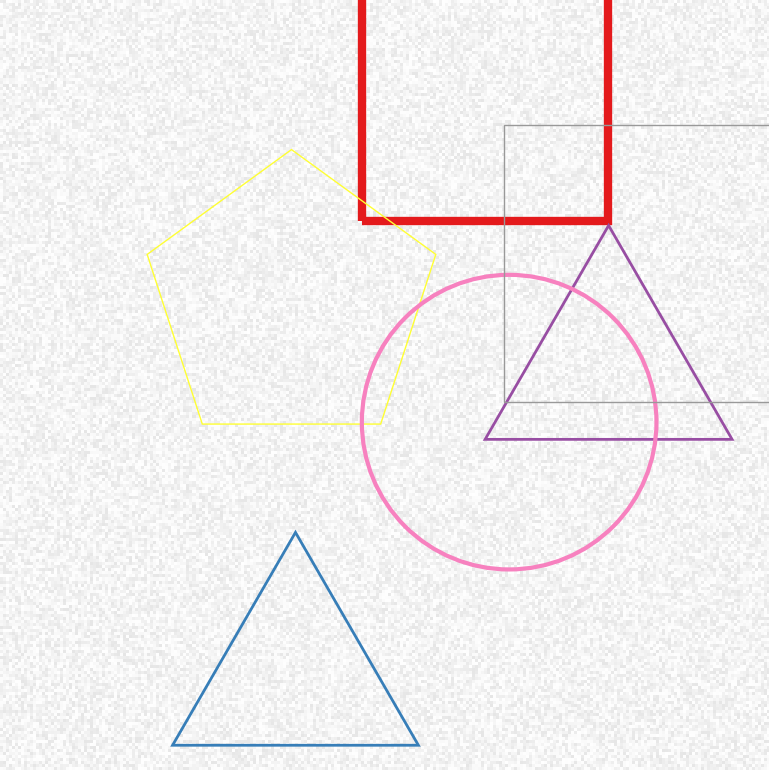[{"shape": "square", "thickness": 3, "radius": 0.8, "center": [0.63, 0.873]}, {"shape": "triangle", "thickness": 1, "radius": 0.92, "center": [0.384, 0.124]}, {"shape": "triangle", "thickness": 1, "radius": 0.93, "center": [0.79, 0.522]}, {"shape": "pentagon", "thickness": 0.5, "radius": 0.99, "center": [0.379, 0.609]}, {"shape": "circle", "thickness": 1.5, "radius": 0.96, "center": [0.661, 0.452]}, {"shape": "square", "thickness": 0.5, "radius": 0.9, "center": [0.835, 0.657]}]